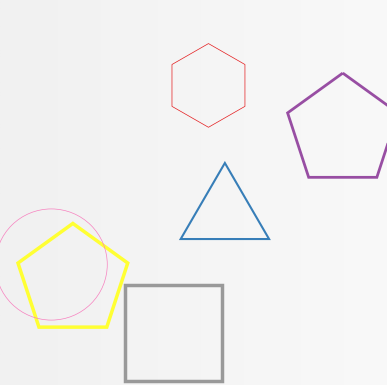[{"shape": "hexagon", "thickness": 0.5, "radius": 0.54, "center": [0.538, 0.778]}, {"shape": "triangle", "thickness": 1.5, "radius": 0.66, "center": [0.58, 0.445]}, {"shape": "pentagon", "thickness": 2, "radius": 0.75, "center": [0.885, 0.661]}, {"shape": "pentagon", "thickness": 2.5, "radius": 0.74, "center": [0.188, 0.271]}, {"shape": "circle", "thickness": 0.5, "radius": 0.72, "center": [0.132, 0.313]}, {"shape": "square", "thickness": 2.5, "radius": 0.62, "center": [0.448, 0.135]}]